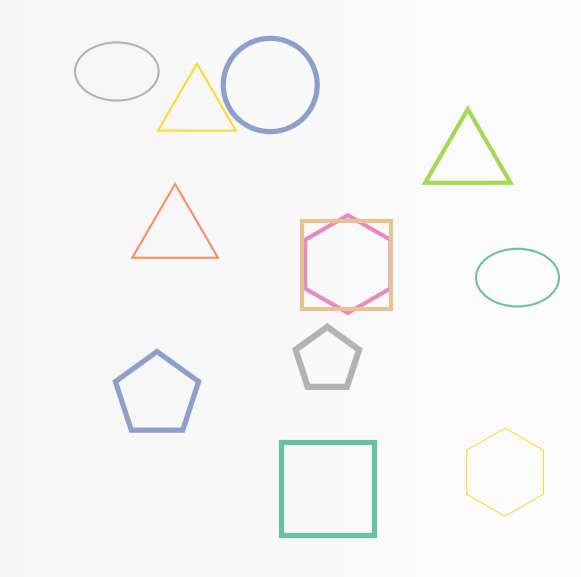[{"shape": "oval", "thickness": 1, "radius": 0.36, "center": [0.89, 0.518]}, {"shape": "square", "thickness": 2.5, "radius": 0.4, "center": [0.563, 0.154]}, {"shape": "triangle", "thickness": 1, "radius": 0.43, "center": [0.301, 0.595]}, {"shape": "pentagon", "thickness": 2.5, "radius": 0.38, "center": [0.27, 0.315]}, {"shape": "circle", "thickness": 2.5, "radius": 0.4, "center": [0.465, 0.852]}, {"shape": "hexagon", "thickness": 2, "radius": 0.42, "center": [0.598, 0.542]}, {"shape": "triangle", "thickness": 2, "radius": 0.42, "center": [0.805, 0.725]}, {"shape": "hexagon", "thickness": 0.5, "radius": 0.38, "center": [0.869, 0.181]}, {"shape": "triangle", "thickness": 1, "radius": 0.39, "center": [0.339, 0.812]}, {"shape": "square", "thickness": 2, "radius": 0.38, "center": [0.596, 0.54]}, {"shape": "oval", "thickness": 1, "radius": 0.36, "center": [0.201, 0.875]}, {"shape": "pentagon", "thickness": 3, "radius": 0.29, "center": [0.563, 0.376]}]